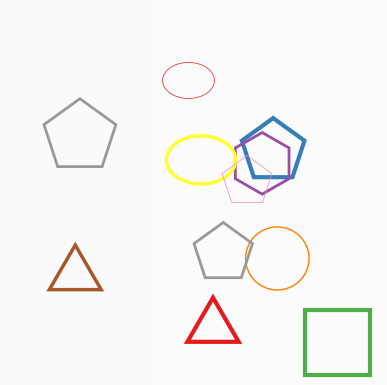[{"shape": "triangle", "thickness": 3, "radius": 0.38, "center": [0.55, 0.15]}, {"shape": "oval", "thickness": 0.5, "radius": 0.33, "center": [0.486, 0.791]}, {"shape": "pentagon", "thickness": 3, "radius": 0.42, "center": [0.705, 0.608]}, {"shape": "square", "thickness": 3, "radius": 0.42, "center": [0.871, 0.11]}, {"shape": "hexagon", "thickness": 2, "radius": 0.4, "center": [0.677, 0.576]}, {"shape": "circle", "thickness": 1, "radius": 0.41, "center": [0.716, 0.329]}, {"shape": "oval", "thickness": 2.5, "radius": 0.45, "center": [0.519, 0.585]}, {"shape": "triangle", "thickness": 2.5, "radius": 0.39, "center": [0.194, 0.286]}, {"shape": "pentagon", "thickness": 0.5, "radius": 0.34, "center": [0.637, 0.528]}, {"shape": "pentagon", "thickness": 2, "radius": 0.4, "center": [0.576, 0.343]}, {"shape": "pentagon", "thickness": 2, "radius": 0.49, "center": [0.206, 0.646]}]